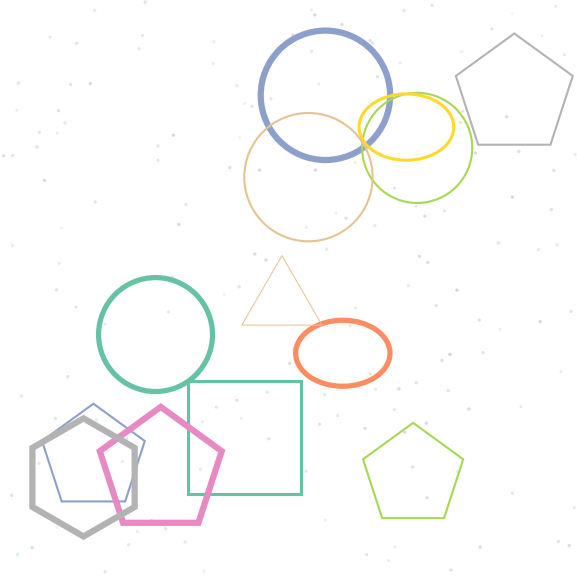[{"shape": "circle", "thickness": 2.5, "radius": 0.49, "center": [0.269, 0.42]}, {"shape": "square", "thickness": 1.5, "radius": 0.49, "center": [0.423, 0.241]}, {"shape": "oval", "thickness": 2.5, "radius": 0.41, "center": [0.594, 0.387]}, {"shape": "pentagon", "thickness": 1, "radius": 0.47, "center": [0.162, 0.207]}, {"shape": "circle", "thickness": 3, "radius": 0.56, "center": [0.563, 0.834]}, {"shape": "pentagon", "thickness": 3, "radius": 0.55, "center": [0.278, 0.184]}, {"shape": "circle", "thickness": 1, "radius": 0.48, "center": [0.722, 0.743]}, {"shape": "pentagon", "thickness": 1, "radius": 0.46, "center": [0.715, 0.176]}, {"shape": "oval", "thickness": 1.5, "radius": 0.41, "center": [0.704, 0.779]}, {"shape": "triangle", "thickness": 0.5, "radius": 0.4, "center": [0.488, 0.476]}, {"shape": "circle", "thickness": 1, "radius": 0.56, "center": [0.534, 0.692]}, {"shape": "hexagon", "thickness": 3, "radius": 0.51, "center": [0.145, 0.172]}, {"shape": "pentagon", "thickness": 1, "radius": 0.53, "center": [0.891, 0.835]}]